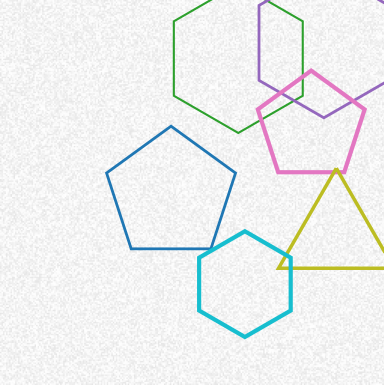[{"shape": "pentagon", "thickness": 2, "radius": 0.88, "center": [0.444, 0.496]}, {"shape": "hexagon", "thickness": 1.5, "radius": 0.97, "center": [0.619, 0.848]}, {"shape": "hexagon", "thickness": 2, "radius": 0.97, "center": [0.841, 0.889]}, {"shape": "pentagon", "thickness": 3, "radius": 0.73, "center": [0.808, 0.671]}, {"shape": "triangle", "thickness": 2.5, "radius": 0.87, "center": [0.873, 0.39]}, {"shape": "hexagon", "thickness": 3, "radius": 0.69, "center": [0.636, 0.262]}]